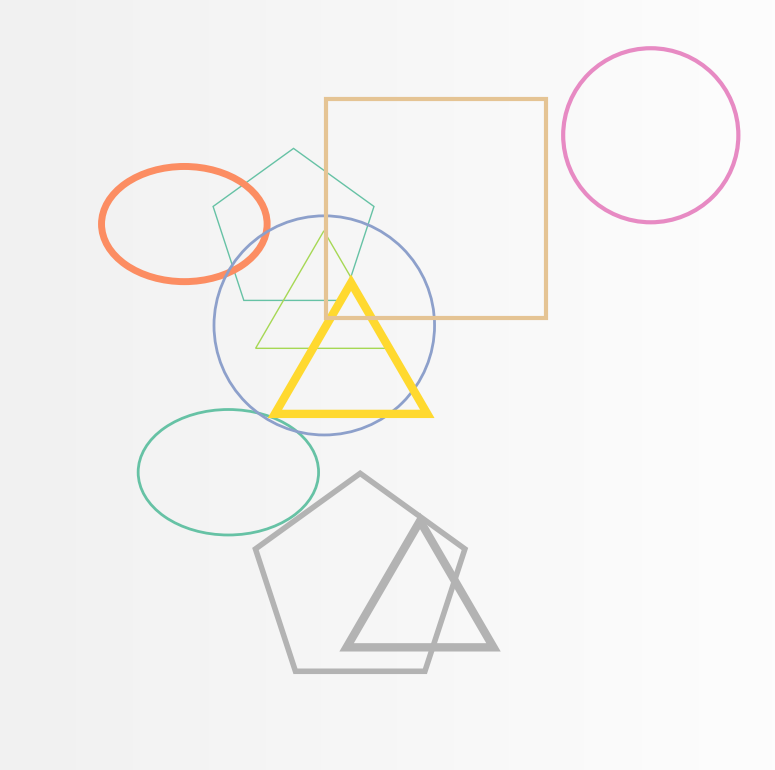[{"shape": "pentagon", "thickness": 0.5, "radius": 0.55, "center": [0.379, 0.698]}, {"shape": "oval", "thickness": 1, "radius": 0.58, "center": [0.295, 0.387]}, {"shape": "oval", "thickness": 2.5, "radius": 0.53, "center": [0.238, 0.709]}, {"shape": "circle", "thickness": 1, "radius": 0.71, "center": [0.418, 0.577]}, {"shape": "circle", "thickness": 1.5, "radius": 0.57, "center": [0.84, 0.824]}, {"shape": "triangle", "thickness": 0.5, "radius": 0.51, "center": [0.418, 0.598]}, {"shape": "triangle", "thickness": 3, "radius": 0.57, "center": [0.453, 0.519]}, {"shape": "square", "thickness": 1.5, "radius": 0.71, "center": [0.562, 0.729]}, {"shape": "triangle", "thickness": 3, "radius": 0.55, "center": [0.542, 0.214]}, {"shape": "pentagon", "thickness": 2, "radius": 0.71, "center": [0.465, 0.243]}]